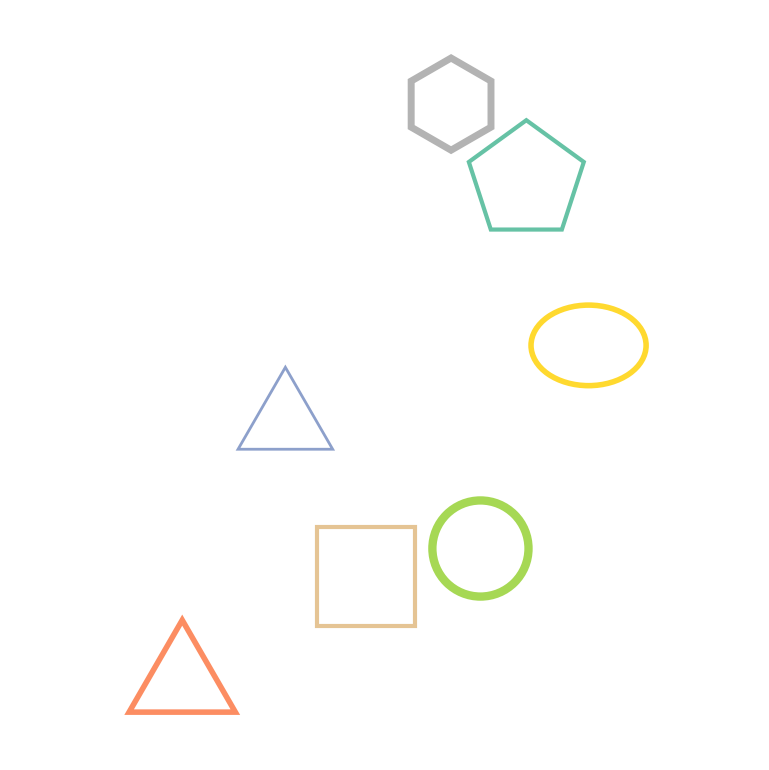[{"shape": "pentagon", "thickness": 1.5, "radius": 0.39, "center": [0.684, 0.765]}, {"shape": "triangle", "thickness": 2, "radius": 0.4, "center": [0.237, 0.115]}, {"shape": "triangle", "thickness": 1, "radius": 0.35, "center": [0.371, 0.452]}, {"shape": "circle", "thickness": 3, "radius": 0.31, "center": [0.624, 0.288]}, {"shape": "oval", "thickness": 2, "radius": 0.37, "center": [0.764, 0.551]}, {"shape": "square", "thickness": 1.5, "radius": 0.32, "center": [0.475, 0.251]}, {"shape": "hexagon", "thickness": 2.5, "radius": 0.3, "center": [0.586, 0.865]}]